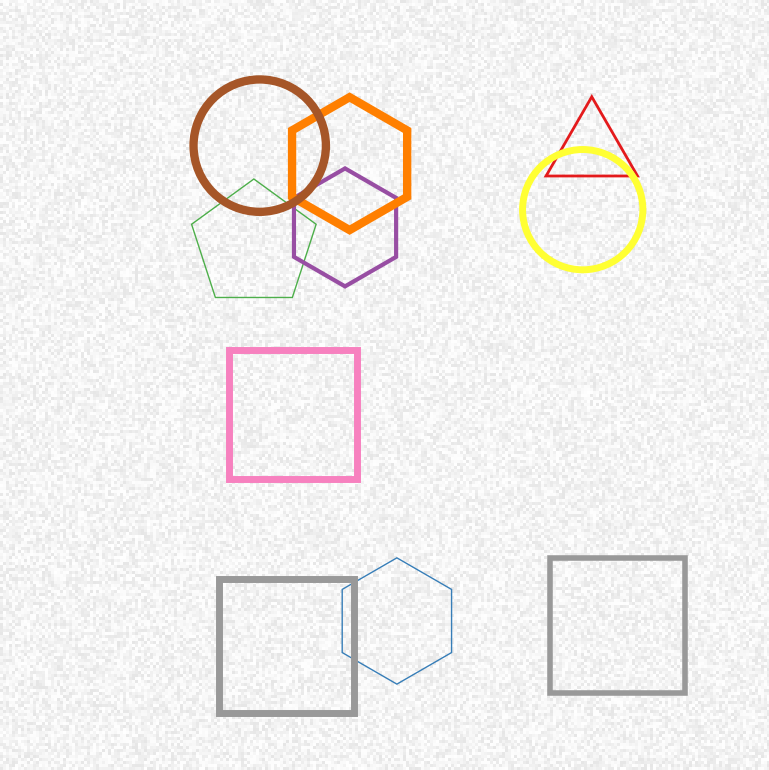[{"shape": "triangle", "thickness": 1, "radius": 0.34, "center": [0.769, 0.806]}, {"shape": "hexagon", "thickness": 0.5, "radius": 0.41, "center": [0.515, 0.194]}, {"shape": "pentagon", "thickness": 0.5, "radius": 0.43, "center": [0.33, 0.682]}, {"shape": "hexagon", "thickness": 1.5, "radius": 0.38, "center": [0.448, 0.705]}, {"shape": "hexagon", "thickness": 3, "radius": 0.43, "center": [0.454, 0.787]}, {"shape": "circle", "thickness": 2.5, "radius": 0.39, "center": [0.757, 0.728]}, {"shape": "circle", "thickness": 3, "radius": 0.43, "center": [0.337, 0.811]}, {"shape": "square", "thickness": 2.5, "radius": 0.42, "center": [0.38, 0.462]}, {"shape": "square", "thickness": 2.5, "radius": 0.44, "center": [0.372, 0.161]}, {"shape": "square", "thickness": 2, "radius": 0.44, "center": [0.802, 0.188]}]